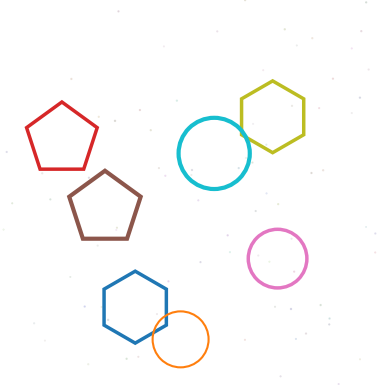[{"shape": "hexagon", "thickness": 2.5, "radius": 0.47, "center": [0.351, 0.202]}, {"shape": "circle", "thickness": 1.5, "radius": 0.36, "center": [0.469, 0.119]}, {"shape": "pentagon", "thickness": 2.5, "radius": 0.48, "center": [0.161, 0.639]}, {"shape": "pentagon", "thickness": 3, "radius": 0.49, "center": [0.273, 0.459]}, {"shape": "circle", "thickness": 2.5, "radius": 0.38, "center": [0.721, 0.328]}, {"shape": "hexagon", "thickness": 2.5, "radius": 0.47, "center": [0.708, 0.697]}, {"shape": "circle", "thickness": 3, "radius": 0.46, "center": [0.556, 0.602]}]